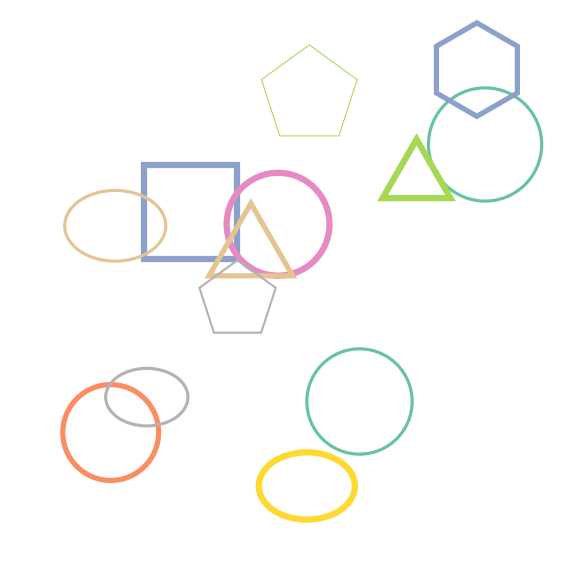[{"shape": "circle", "thickness": 1.5, "radius": 0.46, "center": [0.623, 0.304]}, {"shape": "circle", "thickness": 1.5, "radius": 0.49, "center": [0.84, 0.749]}, {"shape": "circle", "thickness": 2.5, "radius": 0.41, "center": [0.192, 0.25]}, {"shape": "hexagon", "thickness": 2.5, "radius": 0.4, "center": [0.826, 0.879]}, {"shape": "square", "thickness": 3, "radius": 0.4, "center": [0.33, 0.632]}, {"shape": "circle", "thickness": 3, "radius": 0.45, "center": [0.482, 0.611]}, {"shape": "pentagon", "thickness": 0.5, "radius": 0.44, "center": [0.536, 0.834]}, {"shape": "triangle", "thickness": 3, "radius": 0.34, "center": [0.721, 0.69]}, {"shape": "oval", "thickness": 3, "radius": 0.42, "center": [0.531, 0.158]}, {"shape": "oval", "thickness": 1.5, "radius": 0.44, "center": [0.2, 0.608]}, {"shape": "triangle", "thickness": 2.5, "radius": 0.42, "center": [0.434, 0.563]}, {"shape": "pentagon", "thickness": 1, "radius": 0.35, "center": [0.411, 0.479]}, {"shape": "oval", "thickness": 1.5, "radius": 0.36, "center": [0.254, 0.311]}]